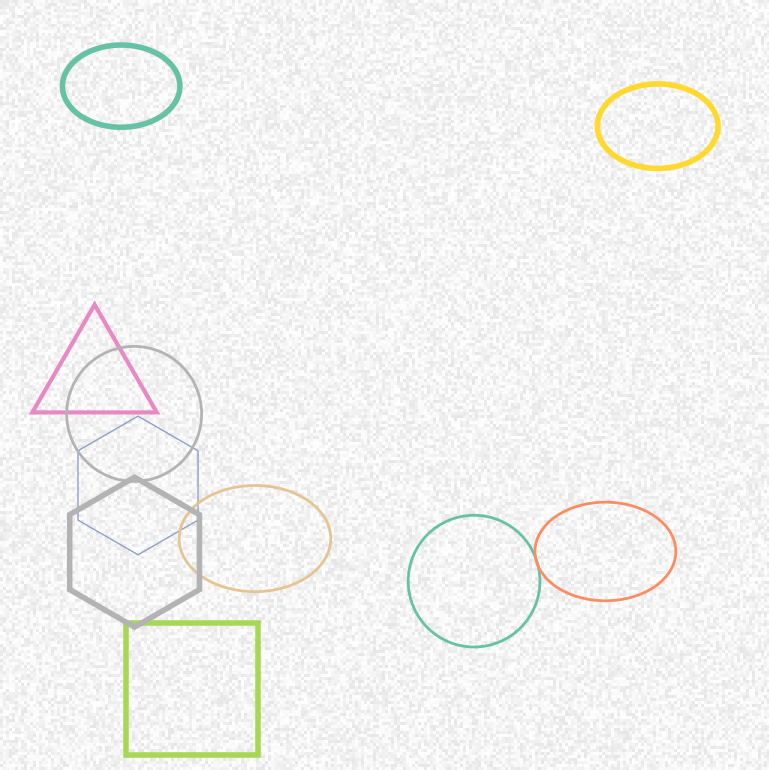[{"shape": "oval", "thickness": 2, "radius": 0.38, "center": [0.157, 0.888]}, {"shape": "circle", "thickness": 1, "radius": 0.43, "center": [0.616, 0.245]}, {"shape": "oval", "thickness": 1, "radius": 0.46, "center": [0.786, 0.284]}, {"shape": "hexagon", "thickness": 0.5, "radius": 0.45, "center": [0.179, 0.37]}, {"shape": "triangle", "thickness": 1.5, "radius": 0.47, "center": [0.123, 0.511]}, {"shape": "square", "thickness": 2, "radius": 0.43, "center": [0.25, 0.106]}, {"shape": "oval", "thickness": 2, "radius": 0.39, "center": [0.854, 0.836]}, {"shape": "oval", "thickness": 1, "radius": 0.49, "center": [0.331, 0.301]}, {"shape": "circle", "thickness": 1, "radius": 0.44, "center": [0.174, 0.462]}, {"shape": "hexagon", "thickness": 2, "radius": 0.49, "center": [0.175, 0.283]}]